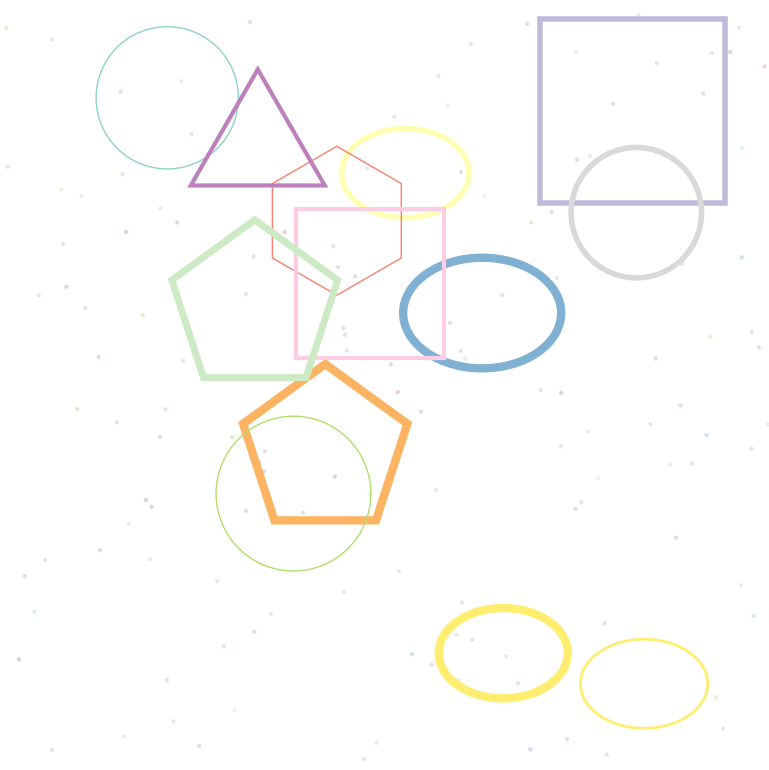[{"shape": "circle", "thickness": 0.5, "radius": 0.46, "center": [0.217, 0.873]}, {"shape": "oval", "thickness": 2, "radius": 0.41, "center": [0.526, 0.775]}, {"shape": "square", "thickness": 2, "radius": 0.6, "center": [0.822, 0.856]}, {"shape": "hexagon", "thickness": 0.5, "radius": 0.48, "center": [0.437, 0.713]}, {"shape": "oval", "thickness": 3, "radius": 0.51, "center": [0.626, 0.593]}, {"shape": "pentagon", "thickness": 3, "radius": 0.56, "center": [0.422, 0.415]}, {"shape": "circle", "thickness": 0.5, "radius": 0.5, "center": [0.381, 0.359]}, {"shape": "square", "thickness": 1.5, "radius": 0.48, "center": [0.48, 0.632]}, {"shape": "circle", "thickness": 2, "radius": 0.42, "center": [0.826, 0.724]}, {"shape": "triangle", "thickness": 1.5, "radius": 0.5, "center": [0.335, 0.809]}, {"shape": "pentagon", "thickness": 2.5, "radius": 0.57, "center": [0.331, 0.601]}, {"shape": "oval", "thickness": 3, "radius": 0.42, "center": [0.654, 0.152]}, {"shape": "oval", "thickness": 1, "radius": 0.41, "center": [0.836, 0.112]}]